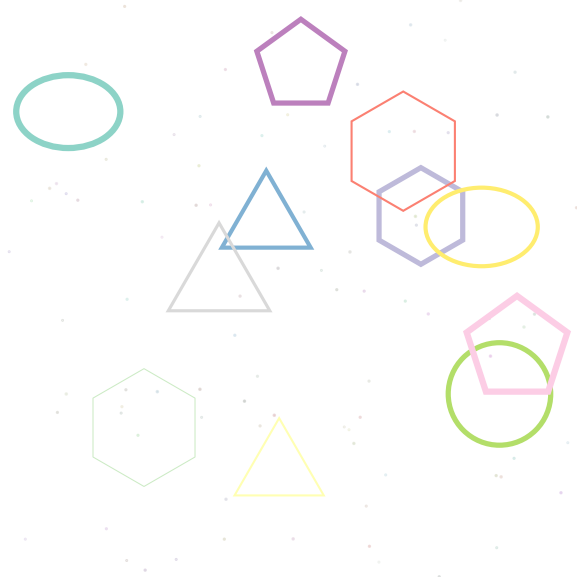[{"shape": "oval", "thickness": 3, "radius": 0.45, "center": [0.118, 0.806]}, {"shape": "triangle", "thickness": 1, "radius": 0.45, "center": [0.483, 0.186]}, {"shape": "hexagon", "thickness": 2.5, "radius": 0.42, "center": [0.729, 0.625]}, {"shape": "hexagon", "thickness": 1, "radius": 0.52, "center": [0.698, 0.737]}, {"shape": "triangle", "thickness": 2, "radius": 0.44, "center": [0.461, 0.615]}, {"shape": "circle", "thickness": 2.5, "radius": 0.44, "center": [0.865, 0.317]}, {"shape": "pentagon", "thickness": 3, "radius": 0.46, "center": [0.895, 0.395]}, {"shape": "triangle", "thickness": 1.5, "radius": 0.51, "center": [0.379, 0.512]}, {"shape": "pentagon", "thickness": 2.5, "radius": 0.4, "center": [0.521, 0.886]}, {"shape": "hexagon", "thickness": 0.5, "radius": 0.51, "center": [0.249, 0.259]}, {"shape": "oval", "thickness": 2, "radius": 0.49, "center": [0.834, 0.606]}]